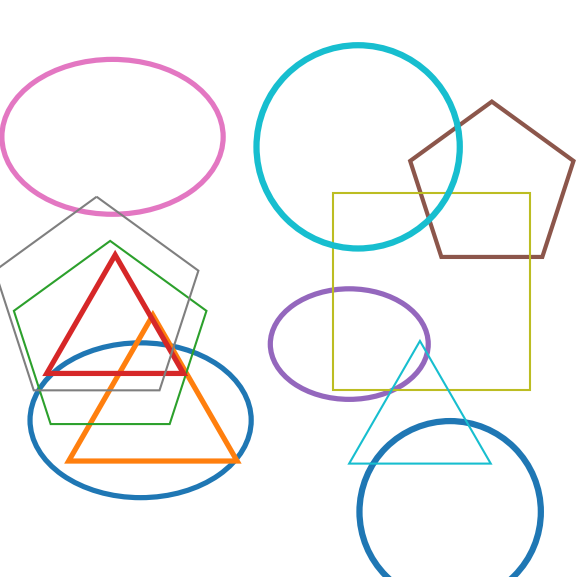[{"shape": "circle", "thickness": 3, "radius": 0.79, "center": [0.78, 0.113]}, {"shape": "oval", "thickness": 2.5, "radius": 0.96, "center": [0.243, 0.271]}, {"shape": "triangle", "thickness": 2.5, "radius": 0.84, "center": [0.265, 0.285]}, {"shape": "pentagon", "thickness": 1, "radius": 0.88, "center": [0.191, 0.407]}, {"shape": "triangle", "thickness": 2.5, "radius": 0.68, "center": [0.199, 0.421]}, {"shape": "oval", "thickness": 2.5, "radius": 0.68, "center": [0.605, 0.403]}, {"shape": "pentagon", "thickness": 2, "radius": 0.74, "center": [0.852, 0.674]}, {"shape": "oval", "thickness": 2.5, "radius": 0.96, "center": [0.195, 0.762]}, {"shape": "pentagon", "thickness": 1, "radius": 0.93, "center": [0.167, 0.473]}, {"shape": "square", "thickness": 1, "radius": 0.85, "center": [0.747, 0.495]}, {"shape": "triangle", "thickness": 1, "radius": 0.71, "center": [0.727, 0.267]}, {"shape": "circle", "thickness": 3, "radius": 0.88, "center": [0.62, 0.745]}]